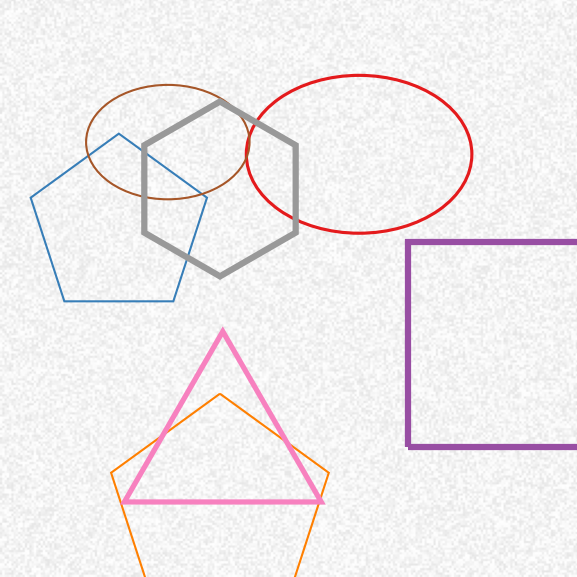[{"shape": "oval", "thickness": 1.5, "radius": 0.98, "center": [0.622, 0.732]}, {"shape": "pentagon", "thickness": 1, "radius": 0.8, "center": [0.206, 0.607]}, {"shape": "square", "thickness": 3, "radius": 0.89, "center": [0.884, 0.403]}, {"shape": "pentagon", "thickness": 1, "radius": 0.99, "center": [0.381, 0.119]}, {"shape": "oval", "thickness": 1, "radius": 0.71, "center": [0.291, 0.753]}, {"shape": "triangle", "thickness": 2.5, "radius": 0.98, "center": [0.386, 0.228]}, {"shape": "hexagon", "thickness": 3, "radius": 0.76, "center": [0.381, 0.672]}]